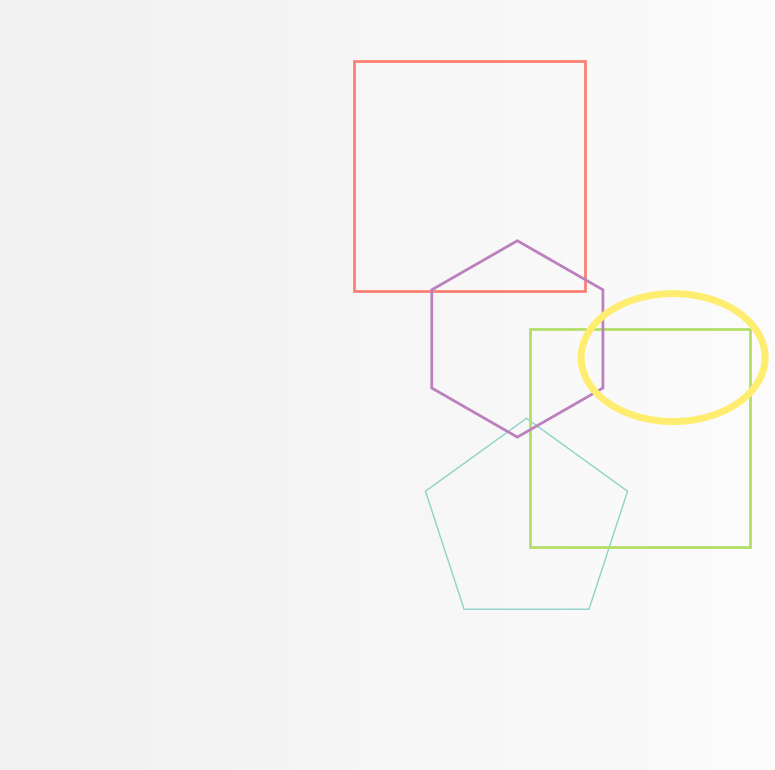[{"shape": "pentagon", "thickness": 0.5, "radius": 0.69, "center": [0.679, 0.32]}, {"shape": "square", "thickness": 1, "radius": 0.75, "center": [0.606, 0.771]}, {"shape": "square", "thickness": 1, "radius": 0.71, "center": [0.826, 0.431]}, {"shape": "hexagon", "thickness": 1, "radius": 0.64, "center": [0.668, 0.56]}, {"shape": "oval", "thickness": 2.5, "radius": 0.59, "center": [0.869, 0.536]}]